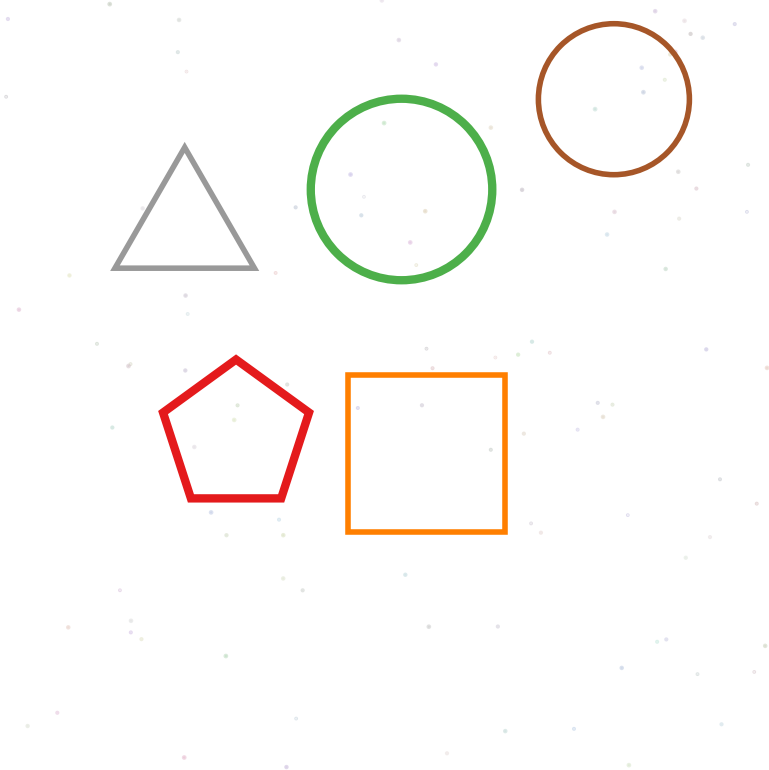[{"shape": "pentagon", "thickness": 3, "radius": 0.5, "center": [0.307, 0.433]}, {"shape": "circle", "thickness": 3, "radius": 0.59, "center": [0.521, 0.754]}, {"shape": "square", "thickness": 2, "radius": 0.51, "center": [0.554, 0.411]}, {"shape": "circle", "thickness": 2, "radius": 0.49, "center": [0.797, 0.871]}, {"shape": "triangle", "thickness": 2, "radius": 0.52, "center": [0.24, 0.704]}]